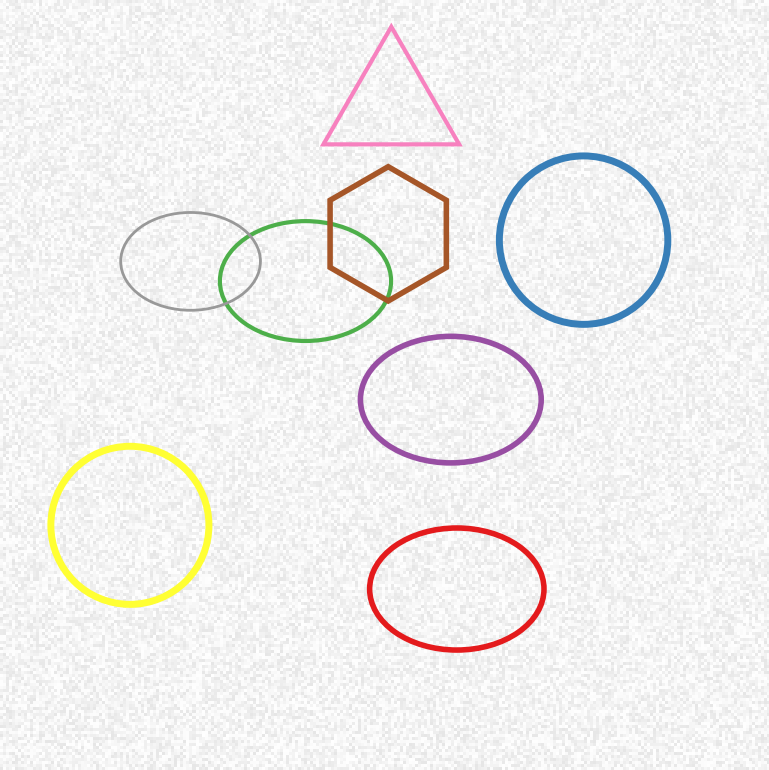[{"shape": "oval", "thickness": 2, "radius": 0.57, "center": [0.593, 0.235]}, {"shape": "circle", "thickness": 2.5, "radius": 0.55, "center": [0.758, 0.688]}, {"shape": "oval", "thickness": 1.5, "radius": 0.56, "center": [0.397, 0.635]}, {"shape": "oval", "thickness": 2, "radius": 0.59, "center": [0.585, 0.481]}, {"shape": "circle", "thickness": 2.5, "radius": 0.51, "center": [0.169, 0.318]}, {"shape": "hexagon", "thickness": 2, "radius": 0.44, "center": [0.504, 0.696]}, {"shape": "triangle", "thickness": 1.5, "radius": 0.51, "center": [0.508, 0.863]}, {"shape": "oval", "thickness": 1, "radius": 0.45, "center": [0.247, 0.661]}]